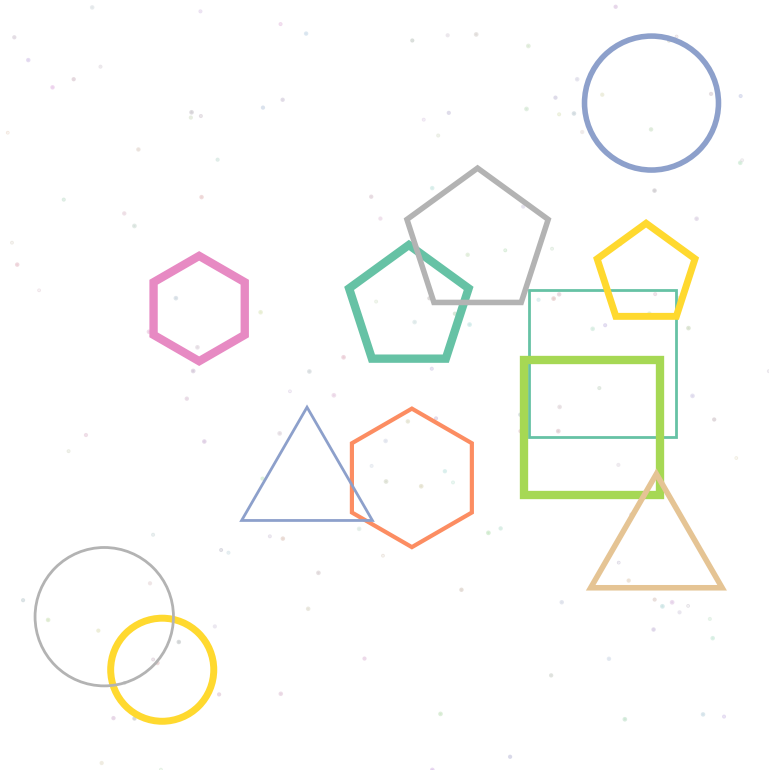[{"shape": "pentagon", "thickness": 3, "radius": 0.41, "center": [0.531, 0.6]}, {"shape": "square", "thickness": 1, "radius": 0.48, "center": [0.782, 0.528]}, {"shape": "hexagon", "thickness": 1.5, "radius": 0.45, "center": [0.535, 0.379]}, {"shape": "circle", "thickness": 2, "radius": 0.43, "center": [0.846, 0.866]}, {"shape": "triangle", "thickness": 1, "radius": 0.49, "center": [0.399, 0.373]}, {"shape": "hexagon", "thickness": 3, "radius": 0.34, "center": [0.259, 0.599]}, {"shape": "square", "thickness": 3, "radius": 0.44, "center": [0.769, 0.445]}, {"shape": "circle", "thickness": 2.5, "radius": 0.33, "center": [0.211, 0.13]}, {"shape": "pentagon", "thickness": 2.5, "radius": 0.33, "center": [0.839, 0.643]}, {"shape": "triangle", "thickness": 2, "radius": 0.49, "center": [0.852, 0.286]}, {"shape": "pentagon", "thickness": 2, "radius": 0.48, "center": [0.62, 0.685]}, {"shape": "circle", "thickness": 1, "radius": 0.45, "center": [0.135, 0.199]}]